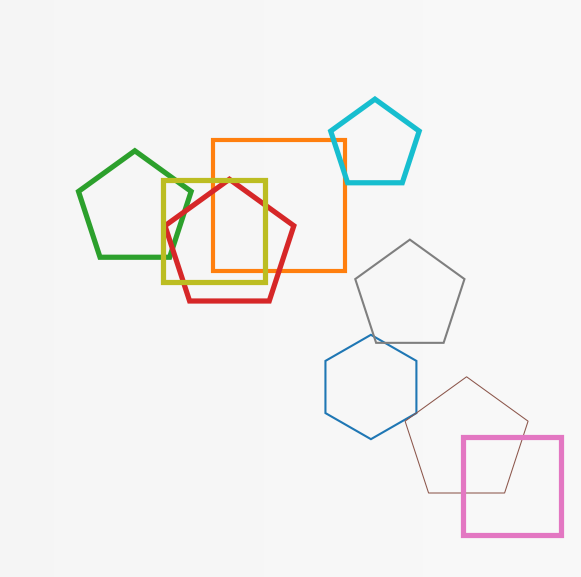[{"shape": "hexagon", "thickness": 1, "radius": 0.45, "center": [0.638, 0.329]}, {"shape": "square", "thickness": 2, "radius": 0.57, "center": [0.48, 0.643]}, {"shape": "pentagon", "thickness": 2.5, "radius": 0.51, "center": [0.232, 0.636]}, {"shape": "pentagon", "thickness": 2.5, "radius": 0.58, "center": [0.395, 0.572]}, {"shape": "pentagon", "thickness": 0.5, "radius": 0.56, "center": [0.803, 0.235]}, {"shape": "square", "thickness": 2.5, "radius": 0.42, "center": [0.88, 0.157]}, {"shape": "pentagon", "thickness": 1, "radius": 0.49, "center": [0.705, 0.485]}, {"shape": "square", "thickness": 2.5, "radius": 0.44, "center": [0.368, 0.599]}, {"shape": "pentagon", "thickness": 2.5, "radius": 0.4, "center": [0.645, 0.747]}]